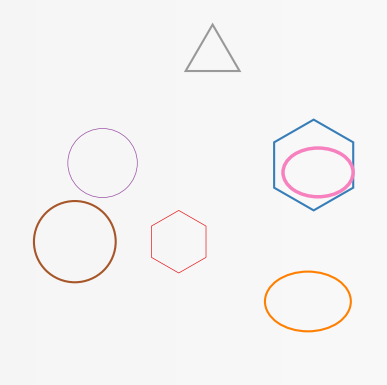[{"shape": "hexagon", "thickness": 0.5, "radius": 0.41, "center": [0.461, 0.372]}, {"shape": "hexagon", "thickness": 1.5, "radius": 0.59, "center": [0.809, 0.571]}, {"shape": "circle", "thickness": 0.5, "radius": 0.45, "center": [0.265, 0.577]}, {"shape": "oval", "thickness": 1.5, "radius": 0.55, "center": [0.795, 0.217]}, {"shape": "circle", "thickness": 1.5, "radius": 0.53, "center": [0.193, 0.372]}, {"shape": "oval", "thickness": 2.5, "radius": 0.45, "center": [0.821, 0.552]}, {"shape": "triangle", "thickness": 1.5, "radius": 0.4, "center": [0.549, 0.856]}]